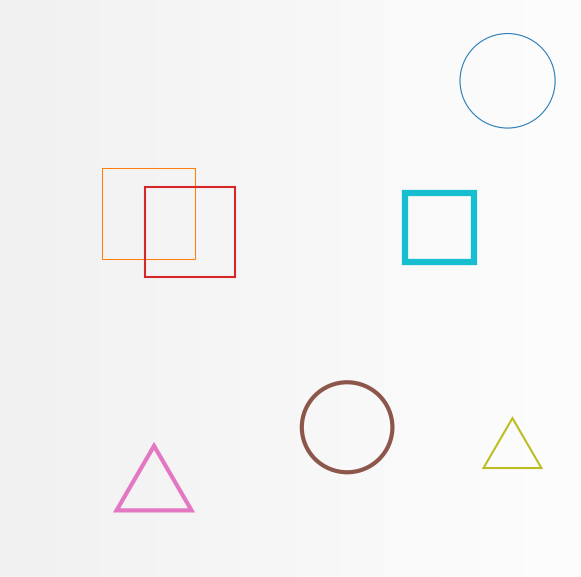[{"shape": "circle", "thickness": 0.5, "radius": 0.41, "center": [0.873, 0.859]}, {"shape": "square", "thickness": 0.5, "radius": 0.4, "center": [0.255, 0.629]}, {"shape": "square", "thickness": 1, "radius": 0.39, "center": [0.326, 0.598]}, {"shape": "circle", "thickness": 2, "radius": 0.39, "center": [0.597, 0.259]}, {"shape": "triangle", "thickness": 2, "radius": 0.37, "center": [0.265, 0.153]}, {"shape": "triangle", "thickness": 1, "radius": 0.29, "center": [0.882, 0.217]}, {"shape": "square", "thickness": 3, "radius": 0.3, "center": [0.756, 0.605]}]